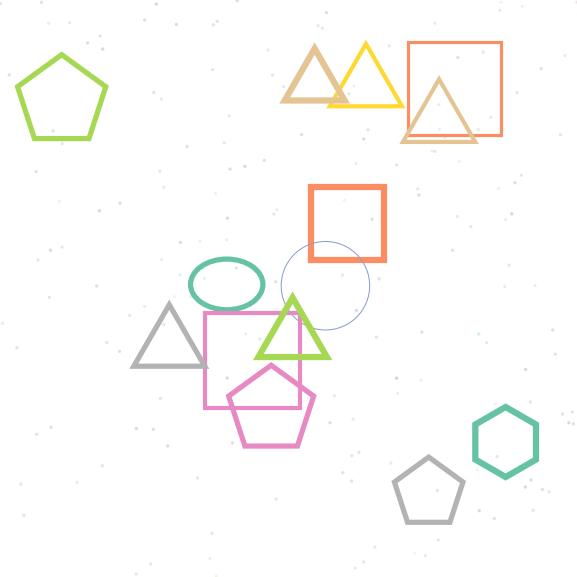[{"shape": "hexagon", "thickness": 3, "radius": 0.3, "center": [0.876, 0.234]}, {"shape": "oval", "thickness": 2.5, "radius": 0.31, "center": [0.393, 0.507]}, {"shape": "square", "thickness": 3, "radius": 0.32, "center": [0.602, 0.612]}, {"shape": "square", "thickness": 1.5, "radius": 0.4, "center": [0.787, 0.845]}, {"shape": "circle", "thickness": 0.5, "radius": 0.38, "center": [0.564, 0.504]}, {"shape": "pentagon", "thickness": 2.5, "radius": 0.39, "center": [0.47, 0.289]}, {"shape": "square", "thickness": 2, "radius": 0.41, "center": [0.437, 0.375]}, {"shape": "pentagon", "thickness": 2.5, "radius": 0.4, "center": [0.107, 0.824]}, {"shape": "triangle", "thickness": 3, "radius": 0.34, "center": [0.507, 0.415]}, {"shape": "triangle", "thickness": 2, "radius": 0.36, "center": [0.634, 0.851]}, {"shape": "triangle", "thickness": 3, "radius": 0.3, "center": [0.545, 0.855]}, {"shape": "triangle", "thickness": 2, "radius": 0.36, "center": [0.76, 0.79]}, {"shape": "triangle", "thickness": 2.5, "radius": 0.35, "center": [0.293, 0.4]}, {"shape": "pentagon", "thickness": 2.5, "radius": 0.31, "center": [0.742, 0.145]}]